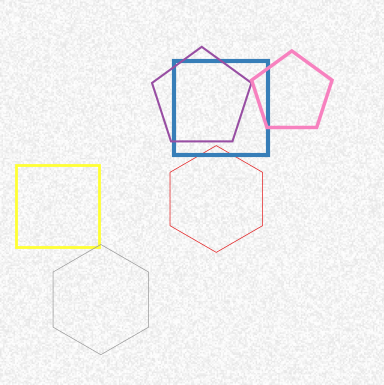[{"shape": "hexagon", "thickness": 0.5, "radius": 0.69, "center": [0.562, 0.483]}, {"shape": "square", "thickness": 3, "radius": 0.61, "center": [0.575, 0.719]}, {"shape": "pentagon", "thickness": 1.5, "radius": 0.68, "center": [0.524, 0.743]}, {"shape": "square", "thickness": 2, "radius": 0.53, "center": [0.15, 0.465]}, {"shape": "pentagon", "thickness": 2.5, "radius": 0.55, "center": [0.758, 0.758]}, {"shape": "hexagon", "thickness": 0.5, "radius": 0.72, "center": [0.262, 0.222]}]